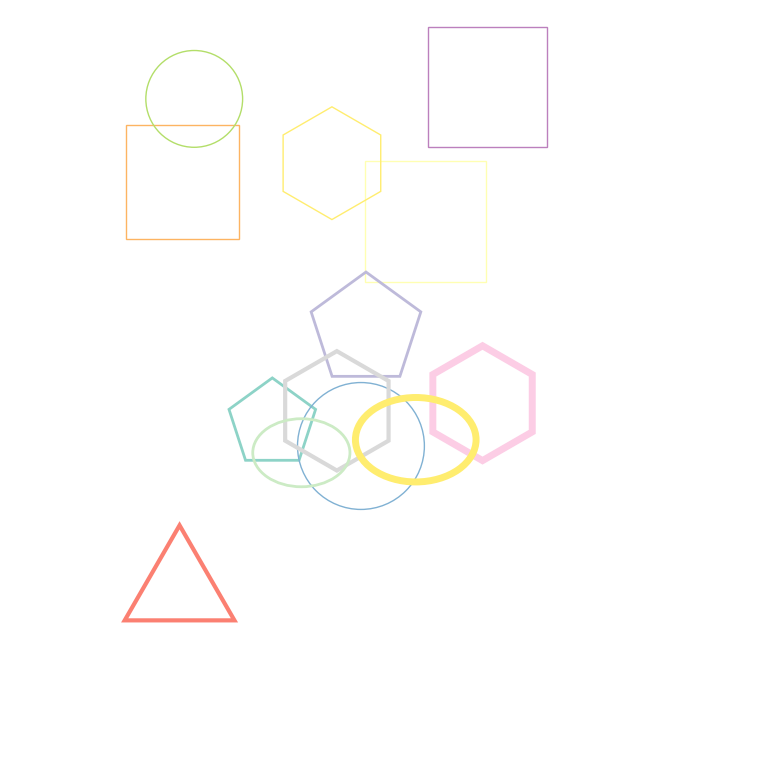[{"shape": "pentagon", "thickness": 1, "radius": 0.3, "center": [0.354, 0.45]}, {"shape": "square", "thickness": 0.5, "radius": 0.39, "center": [0.553, 0.712]}, {"shape": "pentagon", "thickness": 1, "radius": 0.37, "center": [0.475, 0.572]}, {"shape": "triangle", "thickness": 1.5, "radius": 0.41, "center": [0.233, 0.235]}, {"shape": "circle", "thickness": 0.5, "radius": 0.41, "center": [0.469, 0.421]}, {"shape": "square", "thickness": 0.5, "radius": 0.37, "center": [0.237, 0.763]}, {"shape": "circle", "thickness": 0.5, "radius": 0.31, "center": [0.252, 0.872]}, {"shape": "hexagon", "thickness": 2.5, "radius": 0.37, "center": [0.627, 0.476]}, {"shape": "hexagon", "thickness": 1.5, "radius": 0.39, "center": [0.437, 0.466]}, {"shape": "square", "thickness": 0.5, "radius": 0.39, "center": [0.633, 0.887]}, {"shape": "oval", "thickness": 1, "radius": 0.32, "center": [0.391, 0.412]}, {"shape": "oval", "thickness": 2.5, "radius": 0.39, "center": [0.54, 0.429]}, {"shape": "hexagon", "thickness": 0.5, "radius": 0.37, "center": [0.431, 0.788]}]